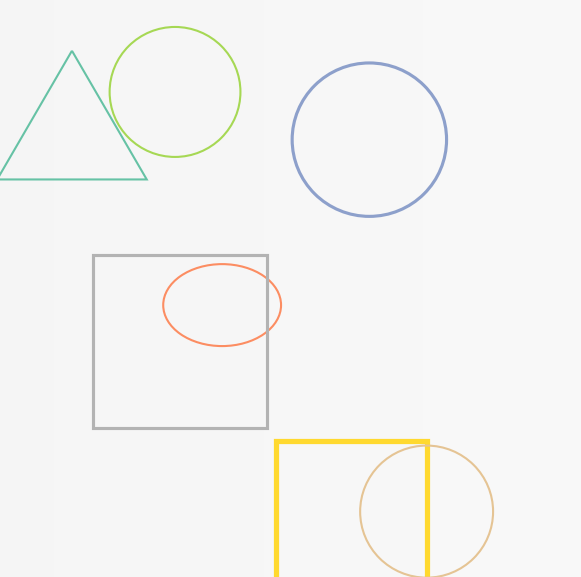[{"shape": "triangle", "thickness": 1, "radius": 0.74, "center": [0.124, 0.763]}, {"shape": "oval", "thickness": 1, "radius": 0.51, "center": [0.382, 0.471]}, {"shape": "circle", "thickness": 1.5, "radius": 0.66, "center": [0.635, 0.757]}, {"shape": "circle", "thickness": 1, "radius": 0.56, "center": [0.301, 0.84]}, {"shape": "square", "thickness": 2.5, "radius": 0.65, "center": [0.605, 0.106]}, {"shape": "circle", "thickness": 1, "radius": 0.57, "center": [0.734, 0.113]}, {"shape": "square", "thickness": 1.5, "radius": 0.75, "center": [0.31, 0.408]}]